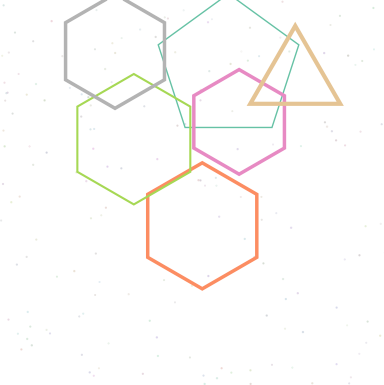[{"shape": "pentagon", "thickness": 1, "radius": 0.96, "center": [0.594, 0.824]}, {"shape": "hexagon", "thickness": 2.5, "radius": 0.82, "center": [0.525, 0.413]}, {"shape": "hexagon", "thickness": 2.5, "radius": 0.68, "center": [0.621, 0.683]}, {"shape": "hexagon", "thickness": 1.5, "radius": 0.85, "center": [0.348, 0.638]}, {"shape": "triangle", "thickness": 3, "radius": 0.67, "center": [0.767, 0.798]}, {"shape": "hexagon", "thickness": 2.5, "radius": 0.74, "center": [0.299, 0.867]}]